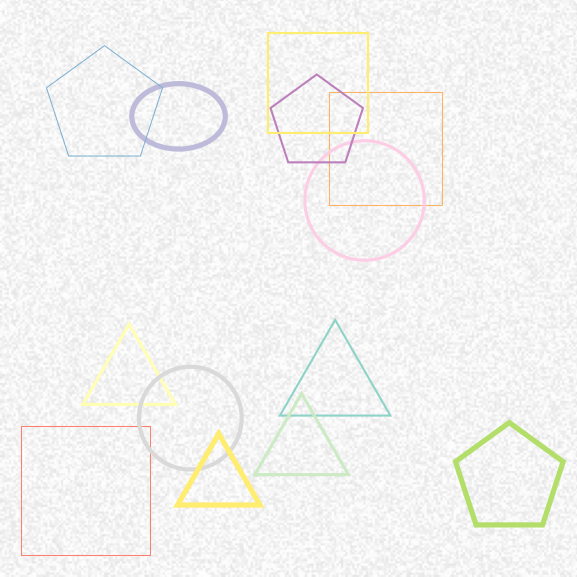[{"shape": "triangle", "thickness": 1, "radius": 0.55, "center": [0.58, 0.335]}, {"shape": "triangle", "thickness": 1.5, "radius": 0.46, "center": [0.224, 0.345]}, {"shape": "oval", "thickness": 2.5, "radius": 0.4, "center": [0.309, 0.798]}, {"shape": "square", "thickness": 0.5, "radius": 0.56, "center": [0.149, 0.149]}, {"shape": "pentagon", "thickness": 0.5, "radius": 0.53, "center": [0.181, 0.814]}, {"shape": "square", "thickness": 0.5, "radius": 0.49, "center": [0.667, 0.742]}, {"shape": "pentagon", "thickness": 2.5, "radius": 0.49, "center": [0.882, 0.169]}, {"shape": "circle", "thickness": 1.5, "radius": 0.52, "center": [0.631, 0.652]}, {"shape": "circle", "thickness": 2, "radius": 0.44, "center": [0.33, 0.275]}, {"shape": "pentagon", "thickness": 1, "radius": 0.42, "center": [0.548, 0.786]}, {"shape": "triangle", "thickness": 1.5, "radius": 0.47, "center": [0.522, 0.224]}, {"shape": "triangle", "thickness": 2.5, "radius": 0.41, "center": [0.379, 0.166]}, {"shape": "square", "thickness": 1, "radius": 0.43, "center": [0.55, 0.855]}]